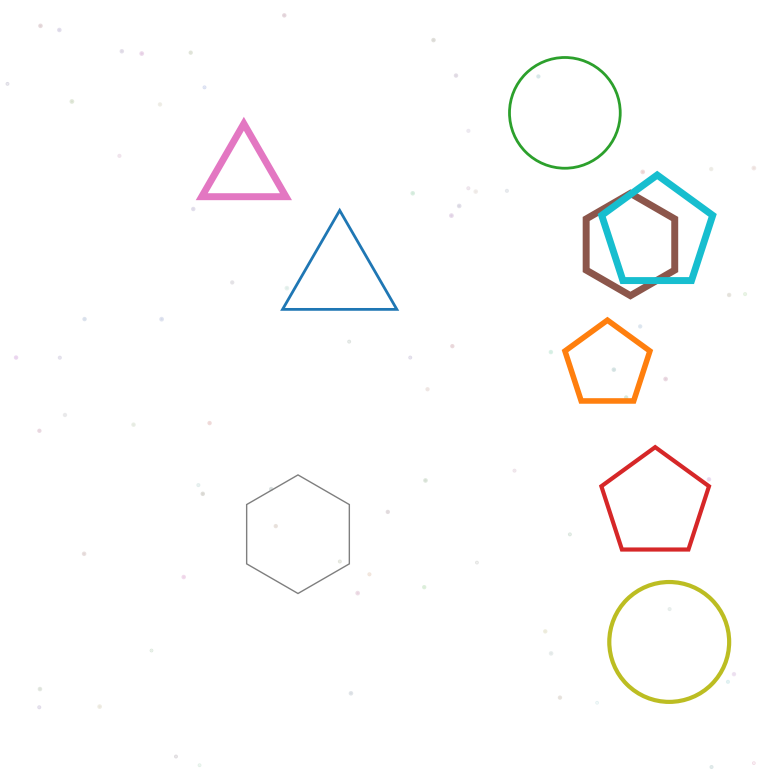[{"shape": "triangle", "thickness": 1, "radius": 0.43, "center": [0.441, 0.641]}, {"shape": "pentagon", "thickness": 2, "radius": 0.29, "center": [0.789, 0.526]}, {"shape": "circle", "thickness": 1, "radius": 0.36, "center": [0.734, 0.853]}, {"shape": "pentagon", "thickness": 1.5, "radius": 0.37, "center": [0.851, 0.346]}, {"shape": "hexagon", "thickness": 2.5, "radius": 0.33, "center": [0.819, 0.682]}, {"shape": "triangle", "thickness": 2.5, "radius": 0.32, "center": [0.317, 0.776]}, {"shape": "hexagon", "thickness": 0.5, "radius": 0.38, "center": [0.387, 0.306]}, {"shape": "circle", "thickness": 1.5, "radius": 0.39, "center": [0.869, 0.166]}, {"shape": "pentagon", "thickness": 2.5, "radius": 0.38, "center": [0.854, 0.697]}]